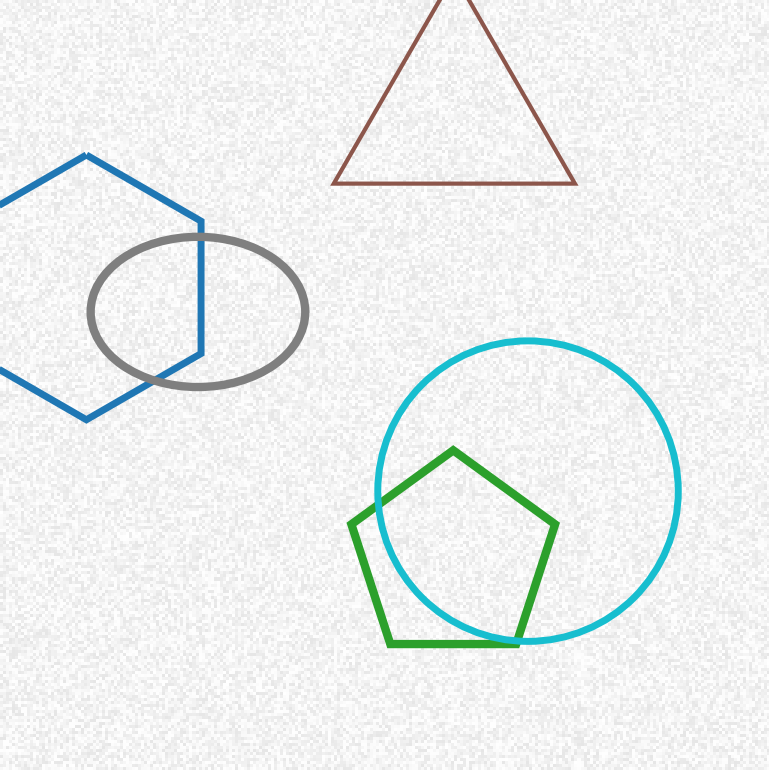[{"shape": "hexagon", "thickness": 2.5, "radius": 0.86, "center": [0.112, 0.627]}, {"shape": "pentagon", "thickness": 3, "radius": 0.7, "center": [0.589, 0.276]}, {"shape": "triangle", "thickness": 1.5, "radius": 0.9, "center": [0.59, 0.852]}, {"shape": "oval", "thickness": 3, "radius": 0.7, "center": [0.257, 0.595]}, {"shape": "circle", "thickness": 2.5, "radius": 0.98, "center": [0.686, 0.362]}]